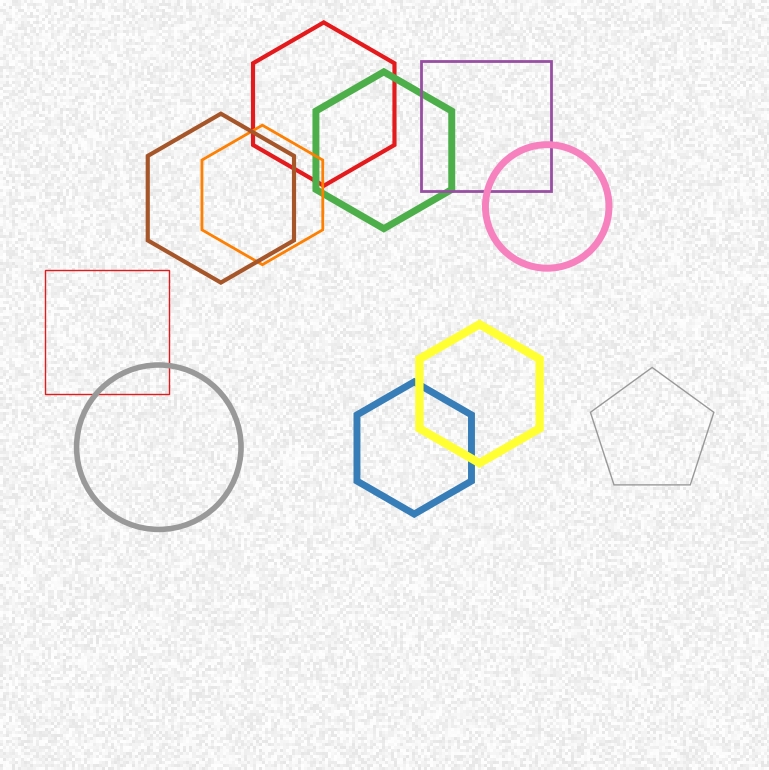[{"shape": "square", "thickness": 0.5, "radius": 0.4, "center": [0.138, 0.569]}, {"shape": "hexagon", "thickness": 1.5, "radius": 0.53, "center": [0.42, 0.865]}, {"shape": "hexagon", "thickness": 2.5, "radius": 0.43, "center": [0.538, 0.418]}, {"shape": "hexagon", "thickness": 2.5, "radius": 0.51, "center": [0.498, 0.805]}, {"shape": "square", "thickness": 1, "radius": 0.42, "center": [0.631, 0.837]}, {"shape": "hexagon", "thickness": 1, "radius": 0.45, "center": [0.341, 0.747]}, {"shape": "hexagon", "thickness": 3, "radius": 0.45, "center": [0.623, 0.489]}, {"shape": "hexagon", "thickness": 1.5, "radius": 0.55, "center": [0.287, 0.743]}, {"shape": "circle", "thickness": 2.5, "radius": 0.4, "center": [0.711, 0.732]}, {"shape": "pentagon", "thickness": 0.5, "radius": 0.42, "center": [0.847, 0.438]}, {"shape": "circle", "thickness": 2, "radius": 0.53, "center": [0.206, 0.419]}]